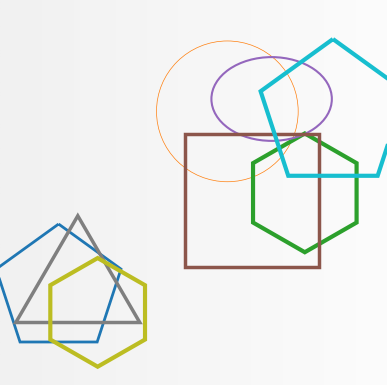[{"shape": "pentagon", "thickness": 2, "radius": 0.85, "center": [0.151, 0.249]}, {"shape": "circle", "thickness": 0.5, "radius": 0.91, "center": [0.587, 0.711]}, {"shape": "hexagon", "thickness": 3, "radius": 0.77, "center": [0.787, 0.499]}, {"shape": "oval", "thickness": 1.5, "radius": 0.78, "center": [0.701, 0.743]}, {"shape": "square", "thickness": 2.5, "radius": 0.86, "center": [0.65, 0.479]}, {"shape": "triangle", "thickness": 2.5, "radius": 0.92, "center": [0.201, 0.255]}, {"shape": "hexagon", "thickness": 3, "radius": 0.71, "center": [0.252, 0.189]}, {"shape": "pentagon", "thickness": 3, "radius": 0.98, "center": [0.859, 0.702]}]